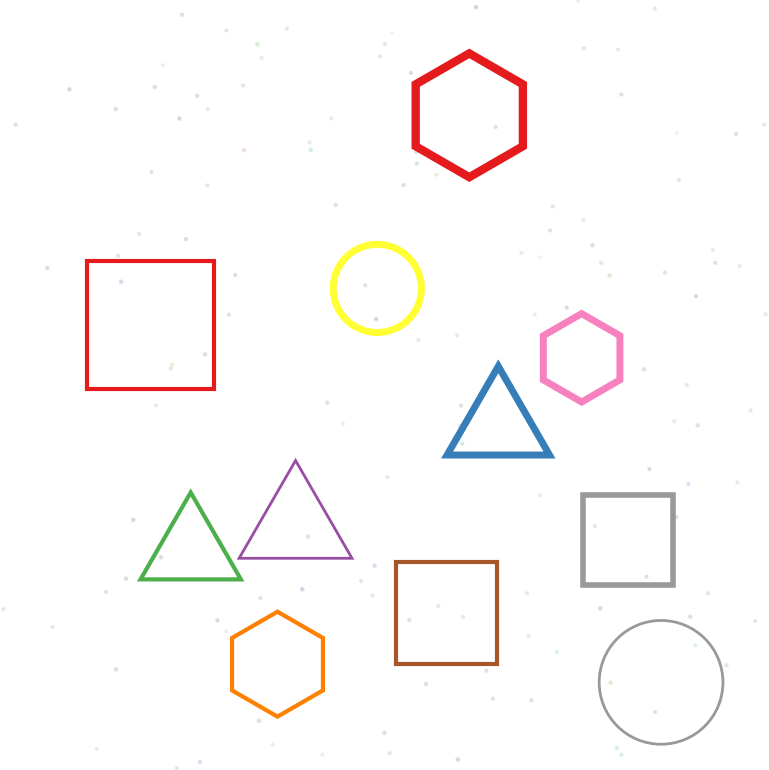[{"shape": "square", "thickness": 1.5, "radius": 0.41, "center": [0.195, 0.578]}, {"shape": "hexagon", "thickness": 3, "radius": 0.4, "center": [0.609, 0.85]}, {"shape": "triangle", "thickness": 2.5, "radius": 0.38, "center": [0.647, 0.447]}, {"shape": "triangle", "thickness": 1.5, "radius": 0.38, "center": [0.248, 0.285]}, {"shape": "triangle", "thickness": 1, "radius": 0.42, "center": [0.384, 0.317]}, {"shape": "hexagon", "thickness": 1.5, "radius": 0.34, "center": [0.36, 0.137]}, {"shape": "circle", "thickness": 2.5, "radius": 0.29, "center": [0.49, 0.625]}, {"shape": "square", "thickness": 1.5, "radius": 0.33, "center": [0.58, 0.204]}, {"shape": "hexagon", "thickness": 2.5, "radius": 0.29, "center": [0.755, 0.535]}, {"shape": "circle", "thickness": 1, "radius": 0.4, "center": [0.859, 0.114]}, {"shape": "square", "thickness": 2, "radius": 0.29, "center": [0.816, 0.299]}]